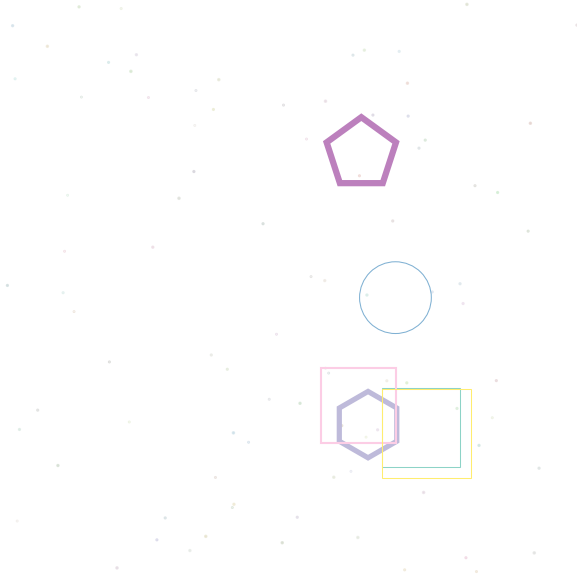[{"shape": "square", "thickness": 0.5, "radius": 0.34, "center": [0.729, 0.259]}, {"shape": "hexagon", "thickness": 2.5, "radius": 0.29, "center": [0.637, 0.264]}, {"shape": "circle", "thickness": 0.5, "radius": 0.31, "center": [0.685, 0.484]}, {"shape": "square", "thickness": 1, "radius": 0.32, "center": [0.621, 0.297]}, {"shape": "pentagon", "thickness": 3, "radius": 0.32, "center": [0.626, 0.733]}, {"shape": "square", "thickness": 0.5, "radius": 0.38, "center": [0.739, 0.248]}]